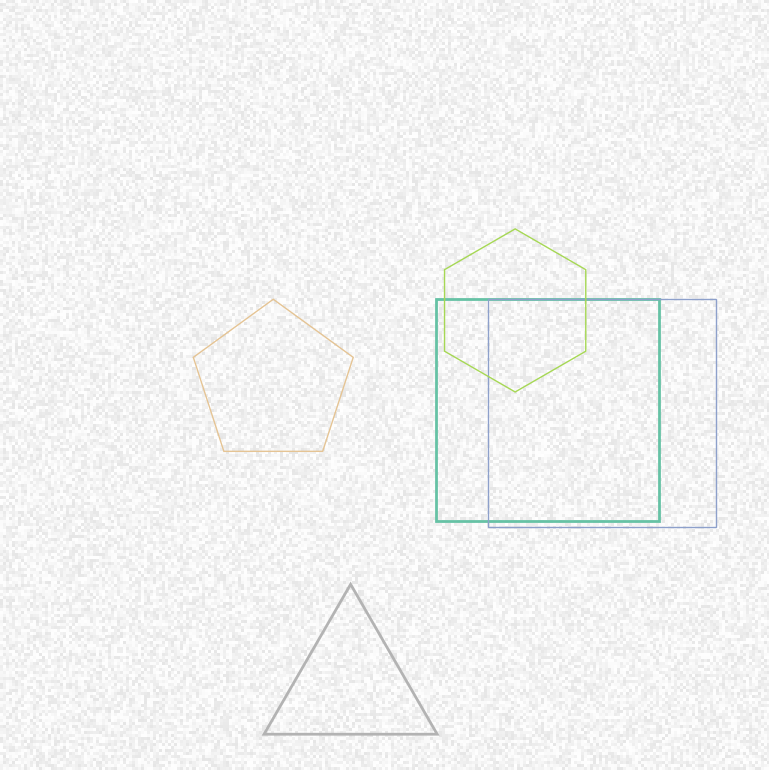[{"shape": "square", "thickness": 1, "radius": 0.72, "center": [0.711, 0.468]}, {"shape": "square", "thickness": 0.5, "radius": 0.74, "center": [0.782, 0.464]}, {"shape": "hexagon", "thickness": 0.5, "radius": 0.53, "center": [0.669, 0.597]}, {"shape": "pentagon", "thickness": 0.5, "radius": 0.55, "center": [0.355, 0.502]}, {"shape": "triangle", "thickness": 1, "radius": 0.65, "center": [0.455, 0.111]}]